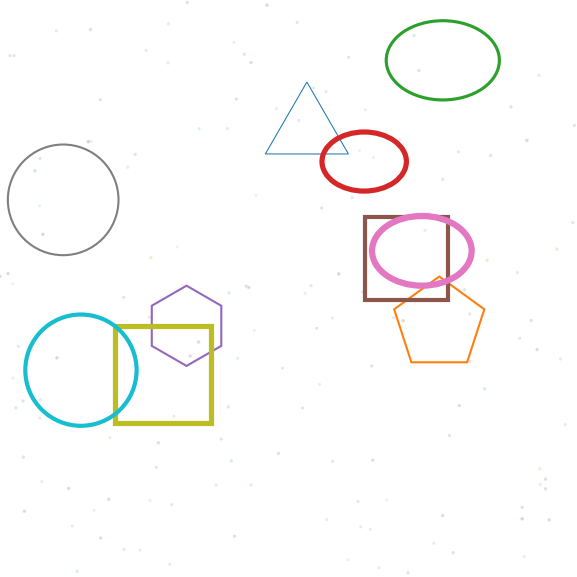[{"shape": "triangle", "thickness": 0.5, "radius": 0.42, "center": [0.531, 0.774]}, {"shape": "pentagon", "thickness": 1, "radius": 0.41, "center": [0.761, 0.438]}, {"shape": "oval", "thickness": 1.5, "radius": 0.49, "center": [0.767, 0.895]}, {"shape": "oval", "thickness": 2.5, "radius": 0.37, "center": [0.631, 0.719]}, {"shape": "hexagon", "thickness": 1, "radius": 0.35, "center": [0.323, 0.435]}, {"shape": "square", "thickness": 2, "radius": 0.36, "center": [0.704, 0.551]}, {"shape": "oval", "thickness": 3, "radius": 0.43, "center": [0.73, 0.565]}, {"shape": "circle", "thickness": 1, "radius": 0.48, "center": [0.109, 0.653]}, {"shape": "square", "thickness": 2.5, "radius": 0.42, "center": [0.282, 0.35]}, {"shape": "circle", "thickness": 2, "radius": 0.48, "center": [0.14, 0.358]}]